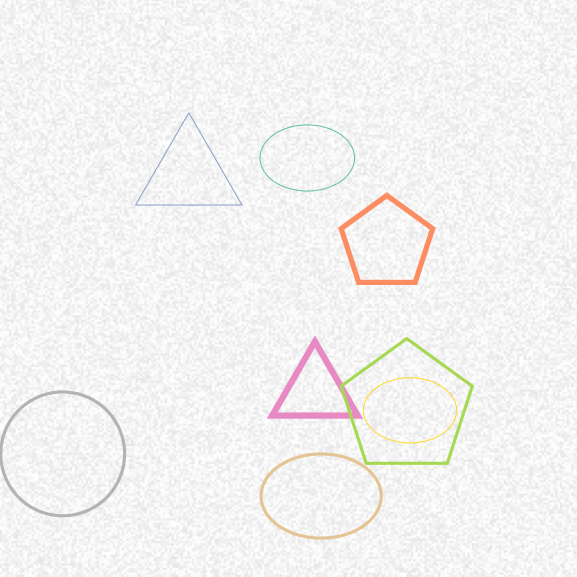[{"shape": "oval", "thickness": 0.5, "radius": 0.41, "center": [0.532, 0.726]}, {"shape": "pentagon", "thickness": 2.5, "radius": 0.42, "center": [0.67, 0.577]}, {"shape": "triangle", "thickness": 0.5, "radius": 0.53, "center": [0.327, 0.697]}, {"shape": "triangle", "thickness": 3, "radius": 0.43, "center": [0.545, 0.322]}, {"shape": "pentagon", "thickness": 1.5, "radius": 0.6, "center": [0.704, 0.293]}, {"shape": "oval", "thickness": 0.5, "radius": 0.4, "center": [0.71, 0.289]}, {"shape": "oval", "thickness": 1.5, "radius": 0.52, "center": [0.556, 0.14]}, {"shape": "circle", "thickness": 1.5, "radius": 0.54, "center": [0.108, 0.213]}]